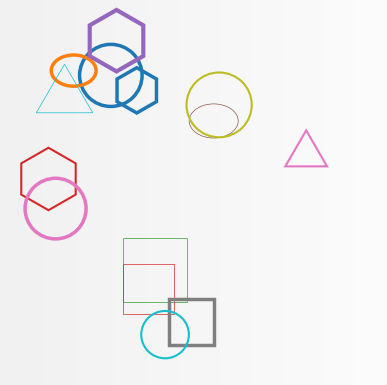[{"shape": "circle", "thickness": 2.5, "radius": 0.4, "center": [0.286, 0.804]}, {"shape": "hexagon", "thickness": 2.5, "radius": 0.29, "center": [0.353, 0.765]}, {"shape": "oval", "thickness": 2.5, "radius": 0.29, "center": [0.19, 0.817]}, {"shape": "square", "thickness": 0.5, "radius": 0.41, "center": [0.4, 0.298]}, {"shape": "square", "thickness": 0.5, "radius": 0.33, "center": [0.384, 0.25]}, {"shape": "hexagon", "thickness": 1.5, "radius": 0.41, "center": [0.125, 0.535]}, {"shape": "hexagon", "thickness": 3, "radius": 0.4, "center": [0.301, 0.894]}, {"shape": "oval", "thickness": 0.5, "radius": 0.32, "center": [0.552, 0.686]}, {"shape": "circle", "thickness": 2.5, "radius": 0.39, "center": [0.143, 0.458]}, {"shape": "triangle", "thickness": 1.5, "radius": 0.31, "center": [0.79, 0.599]}, {"shape": "square", "thickness": 2.5, "radius": 0.3, "center": [0.494, 0.163]}, {"shape": "circle", "thickness": 1.5, "radius": 0.42, "center": [0.566, 0.728]}, {"shape": "circle", "thickness": 1.5, "radius": 0.31, "center": [0.426, 0.131]}, {"shape": "triangle", "thickness": 0.5, "radius": 0.42, "center": [0.166, 0.749]}]